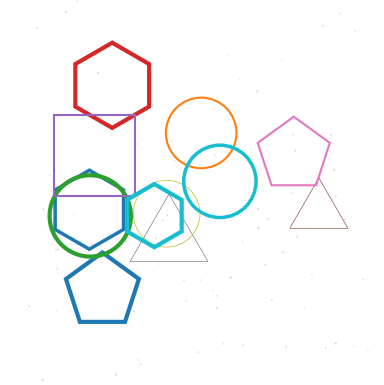[{"shape": "pentagon", "thickness": 3, "radius": 0.5, "center": [0.266, 0.245]}, {"shape": "hexagon", "thickness": 2.5, "radius": 0.51, "center": [0.232, 0.455]}, {"shape": "circle", "thickness": 1.5, "radius": 0.46, "center": [0.523, 0.655]}, {"shape": "circle", "thickness": 3, "radius": 0.53, "center": [0.234, 0.439]}, {"shape": "hexagon", "thickness": 3, "radius": 0.55, "center": [0.291, 0.778]}, {"shape": "square", "thickness": 1.5, "radius": 0.53, "center": [0.246, 0.597]}, {"shape": "triangle", "thickness": 0.5, "radius": 0.44, "center": [0.828, 0.451]}, {"shape": "pentagon", "thickness": 1.5, "radius": 0.49, "center": [0.763, 0.598]}, {"shape": "triangle", "thickness": 0.5, "radius": 0.58, "center": [0.439, 0.379]}, {"shape": "circle", "thickness": 0.5, "radius": 0.43, "center": [0.433, 0.445]}, {"shape": "hexagon", "thickness": 3, "radius": 0.41, "center": [0.401, 0.44]}, {"shape": "circle", "thickness": 2.5, "radius": 0.47, "center": [0.571, 0.529]}]